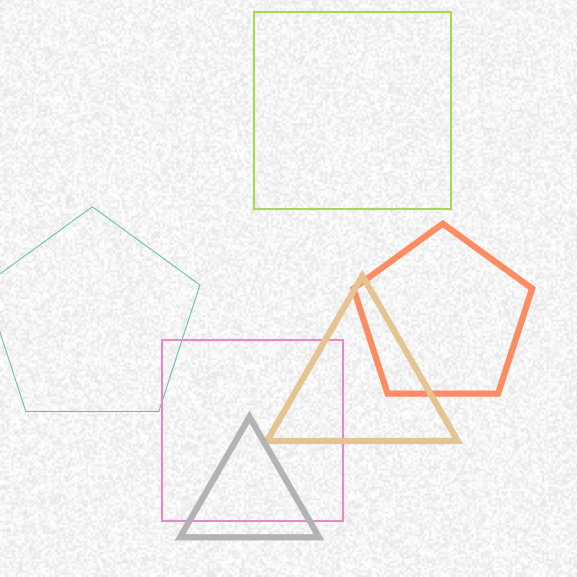[{"shape": "pentagon", "thickness": 0.5, "radius": 0.98, "center": [0.16, 0.445]}, {"shape": "pentagon", "thickness": 3, "radius": 0.81, "center": [0.767, 0.449]}, {"shape": "square", "thickness": 1, "radius": 0.78, "center": [0.437, 0.254]}, {"shape": "square", "thickness": 1, "radius": 0.85, "center": [0.61, 0.808]}, {"shape": "triangle", "thickness": 3, "radius": 0.95, "center": [0.627, 0.331]}, {"shape": "triangle", "thickness": 3, "radius": 0.69, "center": [0.432, 0.138]}]